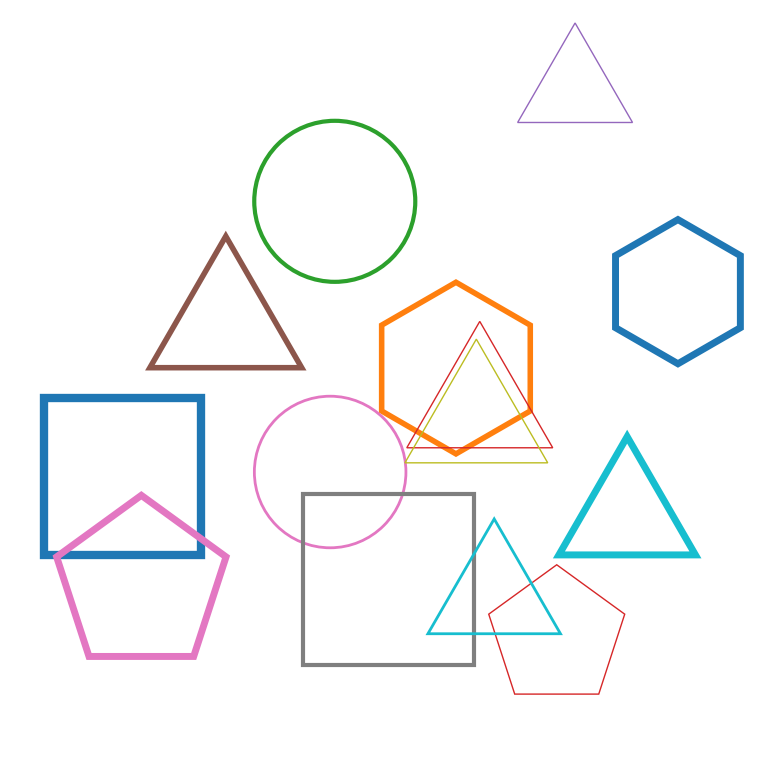[{"shape": "hexagon", "thickness": 2.5, "radius": 0.47, "center": [0.88, 0.621]}, {"shape": "square", "thickness": 3, "radius": 0.51, "center": [0.159, 0.381]}, {"shape": "hexagon", "thickness": 2, "radius": 0.56, "center": [0.592, 0.522]}, {"shape": "circle", "thickness": 1.5, "radius": 0.52, "center": [0.435, 0.739]}, {"shape": "pentagon", "thickness": 0.5, "radius": 0.46, "center": [0.723, 0.174]}, {"shape": "triangle", "thickness": 0.5, "radius": 0.55, "center": [0.623, 0.473]}, {"shape": "triangle", "thickness": 0.5, "radius": 0.43, "center": [0.747, 0.884]}, {"shape": "triangle", "thickness": 2, "radius": 0.57, "center": [0.293, 0.579]}, {"shape": "circle", "thickness": 1, "radius": 0.49, "center": [0.429, 0.387]}, {"shape": "pentagon", "thickness": 2.5, "radius": 0.58, "center": [0.184, 0.241]}, {"shape": "square", "thickness": 1.5, "radius": 0.55, "center": [0.504, 0.247]}, {"shape": "triangle", "thickness": 0.5, "radius": 0.54, "center": [0.619, 0.452]}, {"shape": "triangle", "thickness": 1, "radius": 0.5, "center": [0.642, 0.227]}, {"shape": "triangle", "thickness": 2.5, "radius": 0.51, "center": [0.815, 0.331]}]